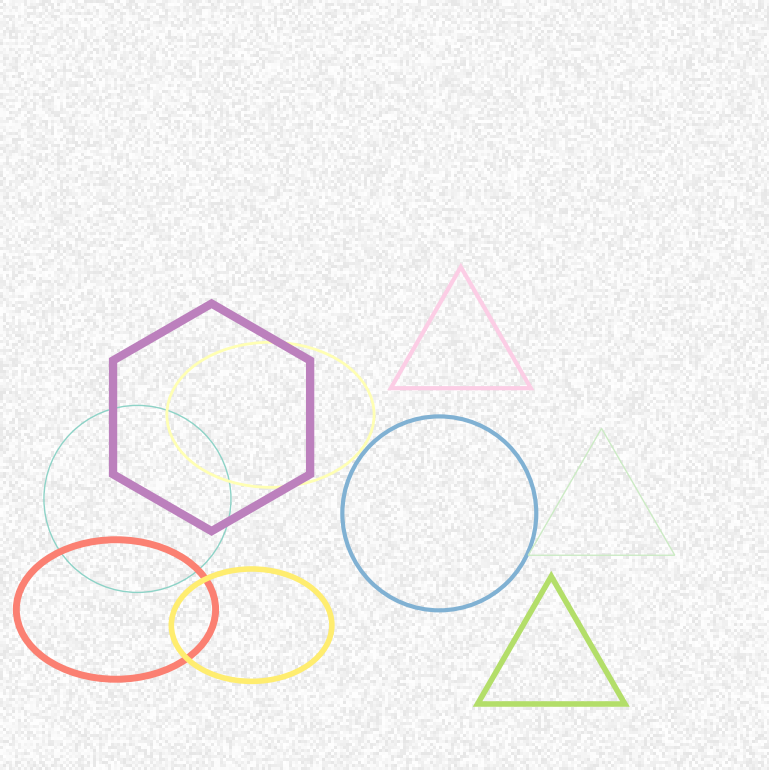[{"shape": "circle", "thickness": 0.5, "radius": 0.61, "center": [0.179, 0.352]}, {"shape": "oval", "thickness": 1, "radius": 0.67, "center": [0.351, 0.461]}, {"shape": "oval", "thickness": 2.5, "radius": 0.65, "center": [0.151, 0.208]}, {"shape": "circle", "thickness": 1.5, "radius": 0.63, "center": [0.571, 0.333]}, {"shape": "triangle", "thickness": 2, "radius": 0.55, "center": [0.716, 0.141]}, {"shape": "triangle", "thickness": 1.5, "radius": 0.52, "center": [0.598, 0.548]}, {"shape": "hexagon", "thickness": 3, "radius": 0.74, "center": [0.275, 0.458]}, {"shape": "triangle", "thickness": 0.5, "radius": 0.55, "center": [0.781, 0.334]}, {"shape": "oval", "thickness": 2, "radius": 0.52, "center": [0.327, 0.188]}]